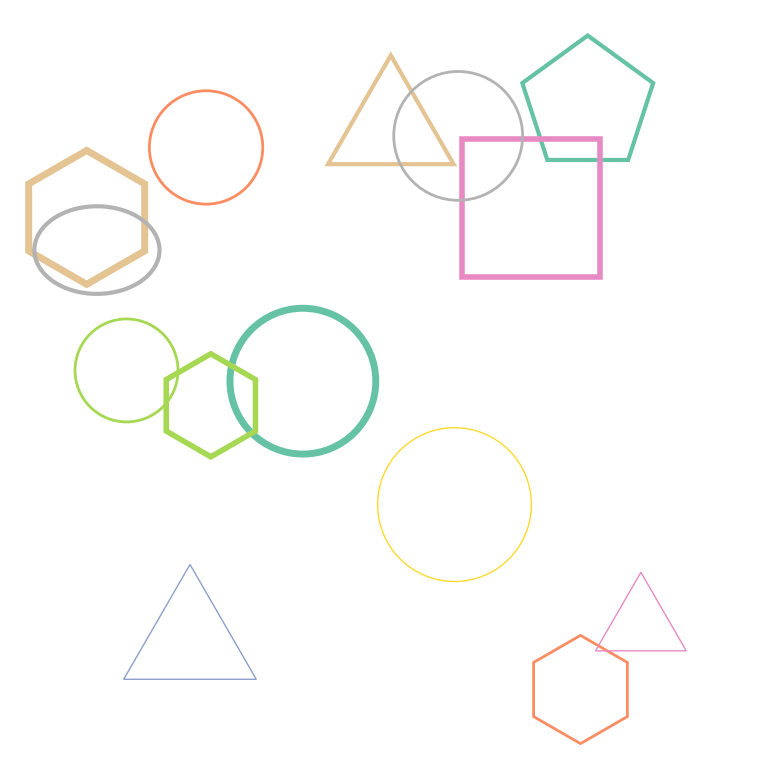[{"shape": "pentagon", "thickness": 1.5, "radius": 0.45, "center": [0.763, 0.865]}, {"shape": "circle", "thickness": 2.5, "radius": 0.47, "center": [0.393, 0.505]}, {"shape": "circle", "thickness": 1, "radius": 0.37, "center": [0.268, 0.809]}, {"shape": "hexagon", "thickness": 1, "radius": 0.35, "center": [0.754, 0.105]}, {"shape": "triangle", "thickness": 0.5, "radius": 0.5, "center": [0.247, 0.168]}, {"shape": "triangle", "thickness": 0.5, "radius": 0.34, "center": [0.832, 0.189]}, {"shape": "square", "thickness": 2, "radius": 0.45, "center": [0.69, 0.73]}, {"shape": "circle", "thickness": 1, "radius": 0.33, "center": [0.164, 0.519]}, {"shape": "hexagon", "thickness": 2, "radius": 0.33, "center": [0.274, 0.474]}, {"shape": "circle", "thickness": 0.5, "radius": 0.5, "center": [0.59, 0.345]}, {"shape": "triangle", "thickness": 1.5, "radius": 0.47, "center": [0.508, 0.834]}, {"shape": "hexagon", "thickness": 2.5, "radius": 0.43, "center": [0.113, 0.718]}, {"shape": "circle", "thickness": 1, "radius": 0.42, "center": [0.595, 0.824]}, {"shape": "oval", "thickness": 1.5, "radius": 0.41, "center": [0.126, 0.675]}]